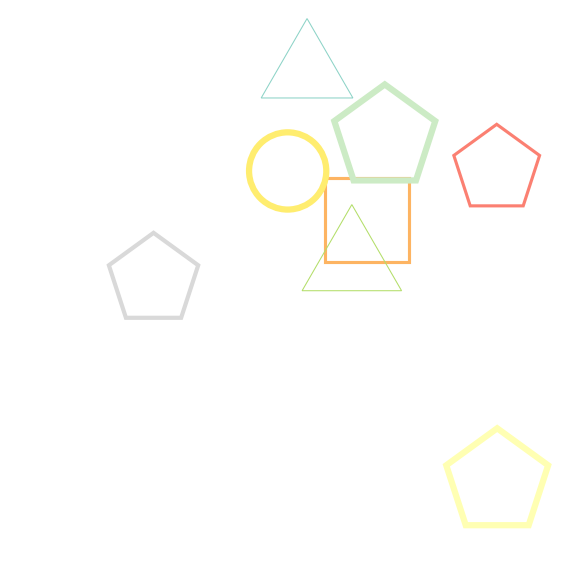[{"shape": "triangle", "thickness": 0.5, "radius": 0.46, "center": [0.532, 0.875]}, {"shape": "pentagon", "thickness": 3, "radius": 0.46, "center": [0.861, 0.165]}, {"shape": "pentagon", "thickness": 1.5, "radius": 0.39, "center": [0.86, 0.706]}, {"shape": "square", "thickness": 1.5, "radius": 0.36, "center": [0.635, 0.619]}, {"shape": "triangle", "thickness": 0.5, "radius": 0.5, "center": [0.609, 0.545]}, {"shape": "pentagon", "thickness": 2, "radius": 0.41, "center": [0.266, 0.515]}, {"shape": "pentagon", "thickness": 3, "radius": 0.46, "center": [0.666, 0.761]}, {"shape": "circle", "thickness": 3, "radius": 0.33, "center": [0.498, 0.703]}]